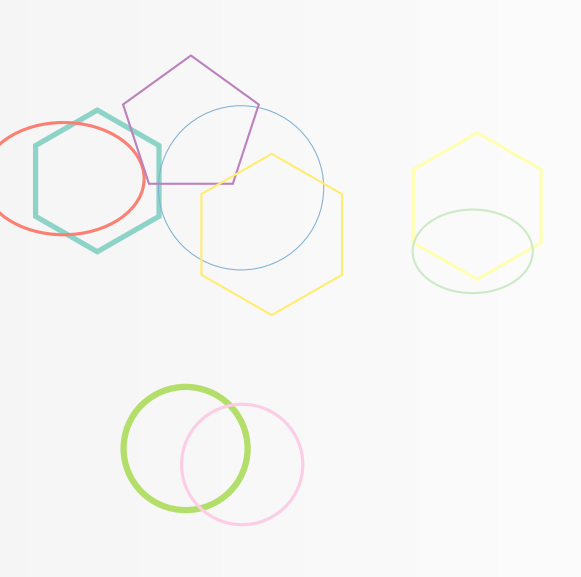[{"shape": "hexagon", "thickness": 2.5, "radius": 0.61, "center": [0.167, 0.686]}, {"shape": "hexagon", "thickness": 1.5, "radius": 0.63, "center": [0.821, 0.642]}, {"shape": "oval", "thickness": 1.5, "radius": 0.69, "center": [0.109, 0.69]}, {"shape": "circle", "thickness": 0.5, "radius": 0.71, "center": [0.415, 0.674]}, {"shape": "circle", "thickness": 3, "radius": 0.53, "center": [0.319, 0.223]}, {"shape": "circle", "thickness": 1.5, "radius": 0.52, "center": [0.417, 0.195]}, {"shape": "pentagon", "thickness": 1, "radius": 0.61, "center": [0.328, 0.78]}, {"shape": "oval", "thickness": 1, "radius": 0.52, "center": [0.813, 0.564]}, {"shape": "hexagon", "thickness": 1, "radius": 0.7, "center": [0.467, 0.593]}]